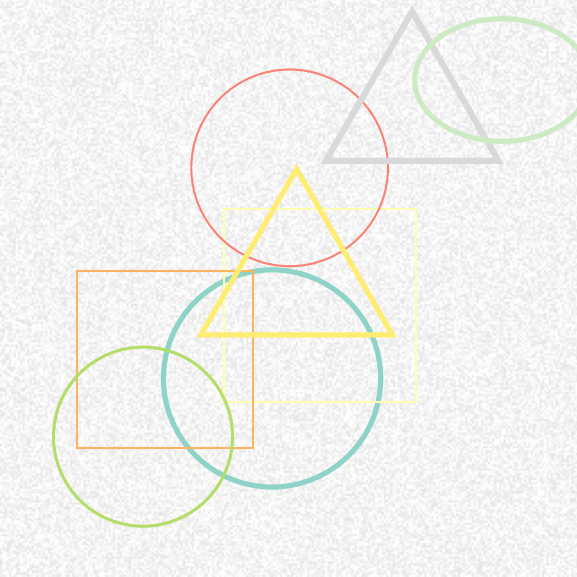[{"shape": "circle", "thickness": 2.5, "radius": 0.94, "center": [0.471, 0.344]}, {"shape": "square", "thickness": 1, "radius": 0.83, "center": [0.554, 0.471]}, {"shape": "circle", "thickness": 1, "radius": 0.85, "center": [0.502, 0.708]}, {"shape": "square", "thickness": 1, "radius": 0.76, "center": [0.285, 0.377]}, {"shape": "circle", "thickness": 1.5, "radius": 0.78, "center": [0.248, 0.243]}, {"shape": "triangle", "thickness": 3, "radius": 0.86, "center": [0.714, 0.807]}, {"shape": "oval", "thickness": 2.5, "radius": 0.76, "center": [0.87, 0.861]}, {"shape": "triangle", "thickness": 2.5, "radius": 0.96, "center": [0.514, 0.515]}]